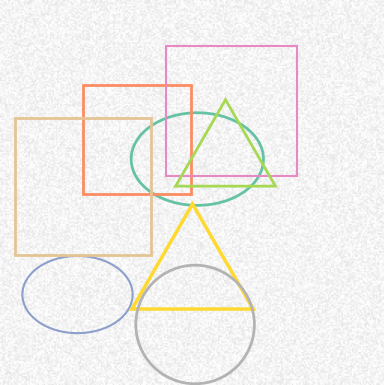[{"shape": "oval", "thickness": 2, "radius": 0.86, "center": [0.512, 0.587]}, {"shape": "square", "thickness": 2, "radius": 0.7, "center": [0.356, 0.638]}, {"shape": "oval", "thickness": 1.5, "radius": 0.72, "center": [0.201, 0.235]}, {"shape": "square", "thickness": 1.5, "radius": 0.85, "center": [0.601, 0.711]}, {"shape": "triangle", "thickness": 2, "radius": 0.75, "center": [0.586, 0.591]}, {"shape": "triangle", "thickness": 2.5, "radius": 0.91, "center": [0.5, 0.288]}, {"shape": "square", "thickness": 2, "radius": 0.88, "center": [0.216, 0.515]}, {"shape": "circle", "thickness": 2, "radius": 0.77, "center": [0.507, 0.157]}]